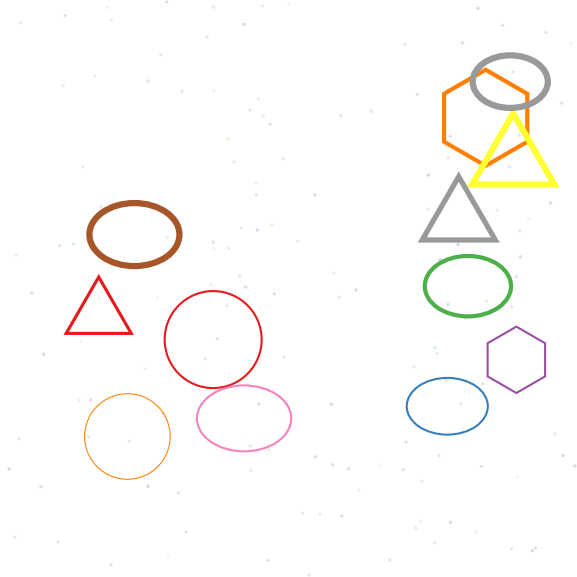[{"shape": "circle", "thickness": 1, "radius": 0.42, "center": [0.369, 0.411]}, {"shape": "triangle", "thickness": 1.5, "radius": 0.33, "center": [0.171, 0.454]}, {"shape": "oval", "thickness": 1, "radius": 0.35, "center": [0.775, 0.296]}, {"shape": "oval", "thickness": 2, "radius": 0.37, "center": [0.81, 0.504]}, {"shape": "hexagon", "thickness": 1, "radius": 0.29, "center": [0.894, 0.376]}, {"shape": "circle", "thickness": 0.5, "radius": 0.37, "center": [0.221, 0.243]}, {"shape": "hexagon", "thickness": 2, "radius": 0.42, "center": [0.841, 0.795]}, {"shape": "triangle", "thickness": 3, "radius": 0.41, "center": [0.889, 0.721]}, {"shape": "oval", "thickness": 3, "radius": 0.39, "center": [0.233, 0.593]}, {"shape": "oval", "thickness": 1, "radius": 0.41, "center": [0.423, 0.275]}, {"shape": "oval", "thickness": 3, "radius": 0.33, "center": [0.884, 0.858]}, {"shape": "triangle", "thickness": 2.5, "radius": 0.37, "center": [0.794, 0.62]}]